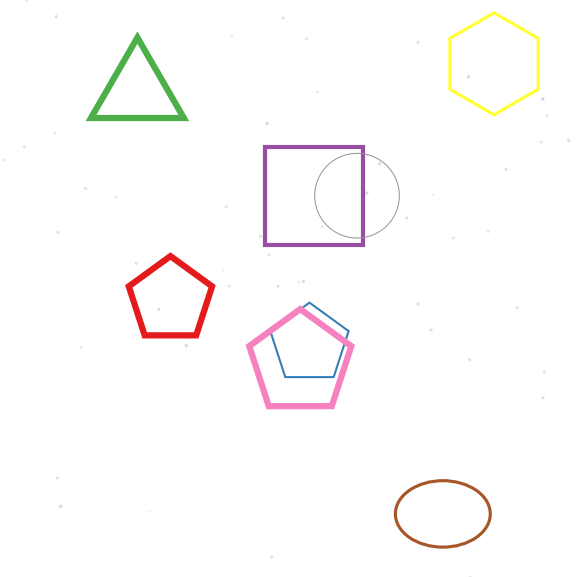[{"shape": "pentagon", "thickness": 3, "radius": 0.38, "center": [0.295, 0.48]}, {"shape": "pentagon", "thickness": 1, "radius": 0.36, "center": [0.536, 0.404]}, {"shape": "triangle", "thickness": 3, "radius": 0.46, "center": [0.238, 0.841]}, {"shape": "square", "thickness": 2, "radius": 0.42, "center": [0.544, 0.659]}, {"shape": "hexagon", "thickness": 1.5, "radius": 0.44, "center": [0.856, 0.889]}, {"shape": "oval", "thickness": 1.5, "radius": 0.41, "center": [0.767, 0.109]}, {"shape": "pentagon", "thickness": 3, "radius": 0.46, "center": [0.52, 0.371]}, {"shape": "circle", "thickness": 0.5, "radius": 0.37, "center": [0.618, 0.66]}]